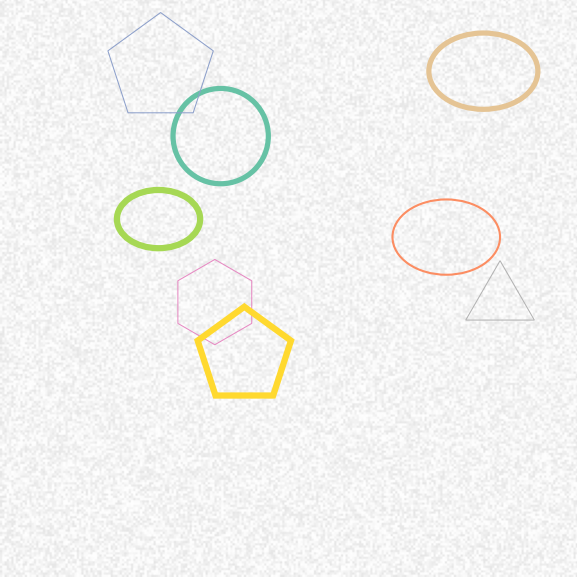[{"shape": "circle", "thickness": 2.5, "radius": 0.41, "center": [0.382, 0.763]}, {"shape": "oval", "thickness": 1, "radius": 0.47, "center": [0.773, 0.589]}, {"shape": "pentagon", "thickness": 0.5, "radius": 0.48, "center": [0.278, 0.881]}, {"shape": "hexagon", "thickness": 0.5, "radius": 0.37, "center": [0.372, 0.476]}, {"shape": "oval", "thickness": 3, "radius": 0.36, "center": [0.275, 0.62]}, {"shape": "pentagon", "thickness": 3, "radius": 0.42, "center": [0.423, 0.383]}, {"shape": "oval", "thickness": 2.5, "radius": 0.47, "center": [0.837, 0.876]}, {"shape": "triangle", "thickness": 0.5, "radius": 0.34, "center": [0.866, 0.479]}]